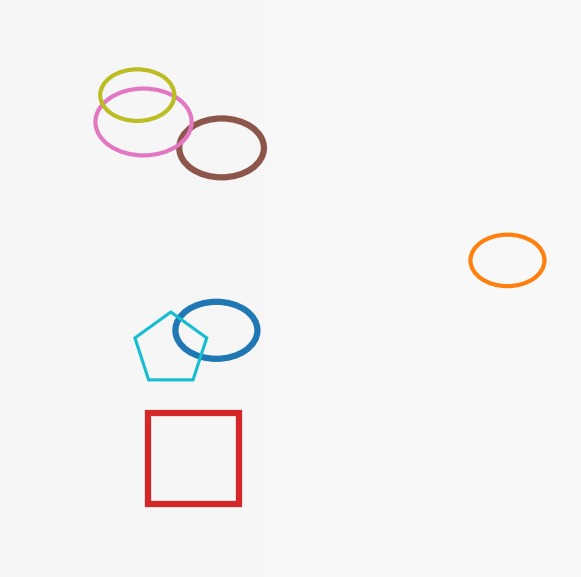[{"shape": "oval", "thickness": 3, "radius": 0.35, "center": [0.372, 0.427]}, {"shape": "oval", "thickness": 2, "radius": 0.32, "center": [0.873, 0.548]}, {"shape": "square", "thickness": 3, "radius": 0.39, "center": [0.333, 0.205]}, {"shape": "oval", "thickness": 3, "radius": 0.36, "center": [0.381, 0.743]}, {"shape": "oval", "thickness": 2, "radius": 0.41, "center": [0.247, 0.788]}, {"shape": "oval", "thickness": 2, "radius": 0.32, "center": [0.236, 0.834]}, {"shape": "pentagon", "thickness": 1.5, "radius": 0.32, "center": [0.294, 0.394]}]